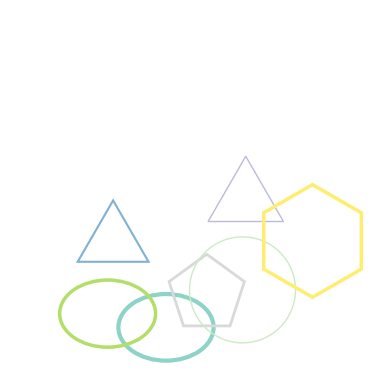[{"shape": "oval", "thickness": 3, "radius": 0.62, "center": [0.431, 0.15]}, {"shape": "triangle", "thickness": 1, "radius": 0.56, "center": [0.638, 0.481]}, {"shape": "triangle", "thickness": 1.5, "radius": 0.53, "center": [0.294, 0.373]}, {"shape": "oval", "thickness": 2.5, "radius": 0.62, "center": [0.28, 0.185]}, {"shape": "pentagon", "thickness": 2, "radius": 0.51, "center": [0.537, 0.237]}, {"shape": "circle", "thickness": 1, "radius": 0.69, "center": [0.63, 0.247]}, {"shape": "hexagon", "thickness": 2.5, "radius": 0.73, "center": [0.812, 0.374]}]